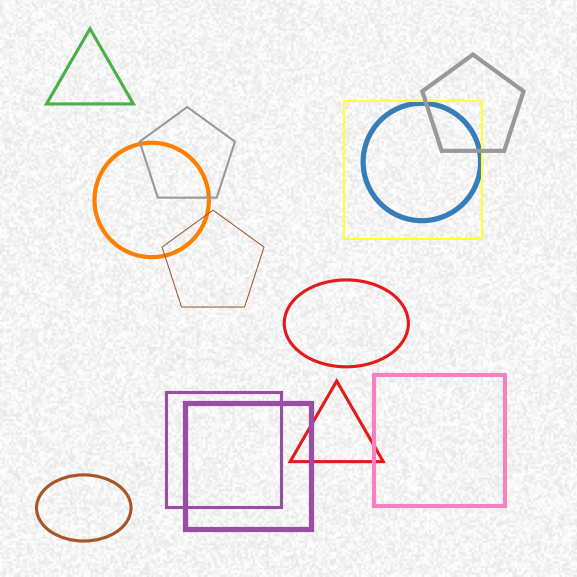[{"shape": "triangle", "thickness": 1.5, "radius": 0.47, "center": [0.583, 0.246]}, {"shape": "oval", "thickness": 1.5, "radius": 0.54, "center": [0.6, 0.439]}, {"shape": "circle", "thickness": 2.5, "radius": 0.51, "center": [0.73, 0.719]}, {"shape": "triangle", "thickness": 1.5, "radius": 0.43, "center": [0.156, 0.863]}, {"shape": "square", "thickness": 2.5, "radius": 0.55, "center": [0.429, 0.192]}, {"shape": "square", "thickness": 1.5, "radius": 0.5, "center": [0.386, 0.221]}, {"shape": "circle", "thickness": 2, "radius": 0.5, "center": [0.263, 0.653]}, {"shape": "square", "thickness": 1, "radius": 0.6, "center": [0.716, 0.704]}, {"shape": "oval", "thickness": 1.5, "radius": 0.41, "center": [0.145, 0.12]}, {"shape": "pentagon", "thickness": 0.5, "radius": 0.46, "center": [0.369, 0.543]}, {"shape": "square", "thickness": 2, "radius": 0.57, "center": [0.761, 0.237]}, {"shape": "pentagon", "thickness": 1, "radius": 0.43, "center": [0.324, 0.727]}, {"shape": "pentagon", "thickness": 2, "radius": 0.46, "center": [0.819, 0.813]}]